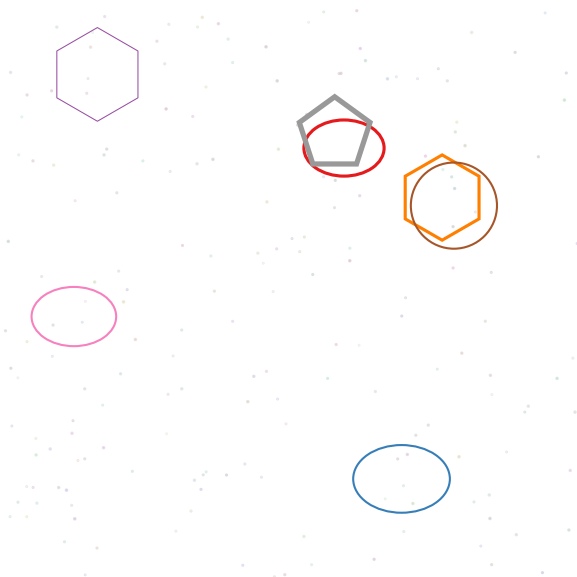[{"shape": "oval", "thickness": 1.5, "radius": 0.35, "center": [0.596, 0.743]}, {"shape": "oval", "thickness": 1, "radius": 0.42, "center": [0.695, 0.17]}, {"shape": "hexagon", "thickness": 0.5, "radius": 0.41, "center": [0.169, 0.87]}, {"shape": "hexagon", "thickness": 1.5, "radius": 0.37, "center": [0.766, 0.657]}, {"shape": "circle", "thickness": 1, "radius": 0.37, "center": [0.786, 0.643]}, {"shape": "oval", "thickness": 1, "radius": 0.37, "center": [0.128, 0.451]}, {"shape": "pentagon", "thickness": 2.5, "radius": 0.32, "center": [0.58, 0.767]}]